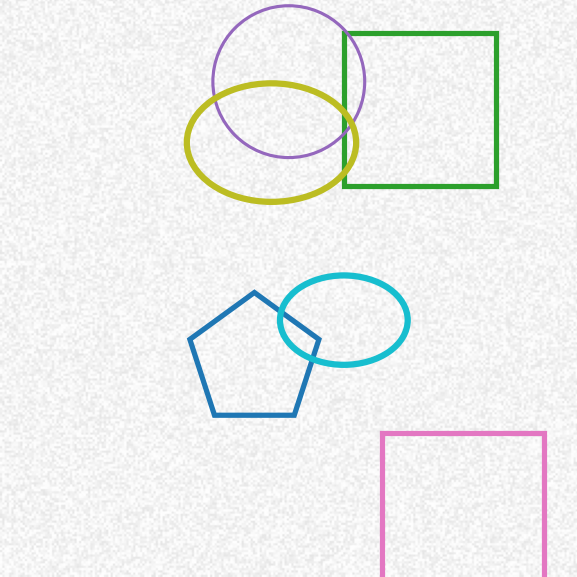[{"shape": "pentagon", "thickness": 2.5, "radius": 0.59, "center": [0.44, 0.375]}, {"shape": "square", "thickness": 2.5, "radius": 0.66, "center": [0.727, 0.809]}, {"shape": "circle", "thickness": 1.5, "radius": 0.66, "center": [0.5, 0.858]}, {"shape": "square", "thickness": 2.5, "radius": 0.7, "center": [0.801, 0.109]}, {"shape": "oval", "thickness": 3, "radius": 0.73, "center": [0.47, 0.752]}, {"shape": "oval", "thickness": 3, "radius": 0.55, "center": [0.595, 0.445]}]